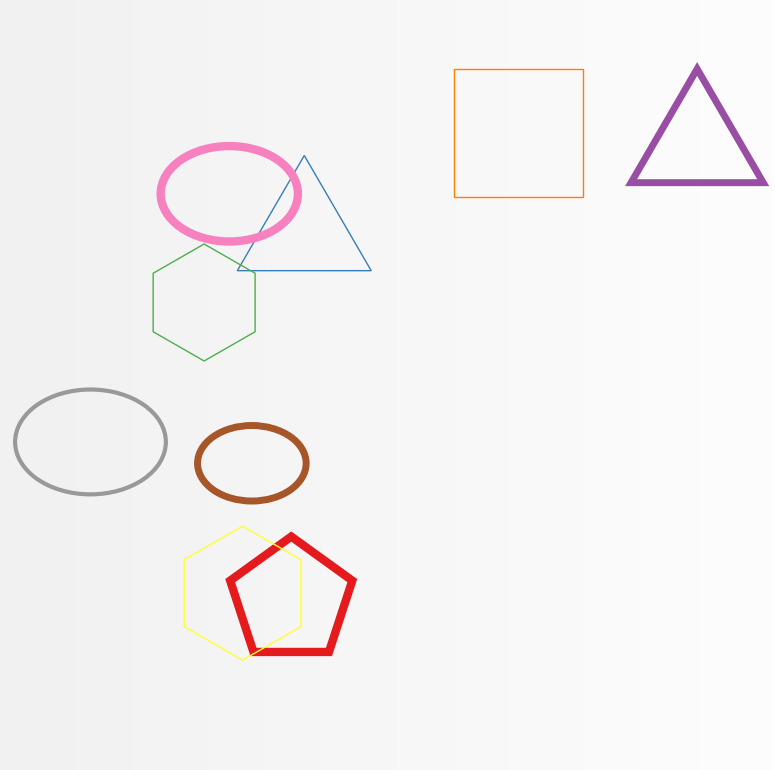[{"shape": "pentagon", "thickness": 3, "radius": 0.41, "center": [0.376, 0.22]}, {"shape": "triangle", "thickness": 0.5, "radius": 0.5, "center": [0.393, 0.698]}, {"shape": "hexagon", "thickness": 0.5, "radius": 0.38, "center": [0.263, 0.607]}, {"shape": "triangle", "thickness": 2.5, "radius": 0.49, "center": [0.9, 0.812]}, {"shape": "square", "thickness": 0.5, "radius": 0.42, "center": [0.67, 0.827]}, {"shape": "hexagon", "thickness": 0.5, "radius": 0.43, "center": [0.313, 0.23]}, {"shape": "oval", "thickness": 2.5, "radius": 0.35, "center": [0.325, 0.398]}, {"shape": "oval", "thickness": 3, "radius": 0.44, "center": [0.296, 0.748]}, {"shape": "oval", "thickness": 1.5, "radius": 0.49, "center": [0.117, 0.426]}]